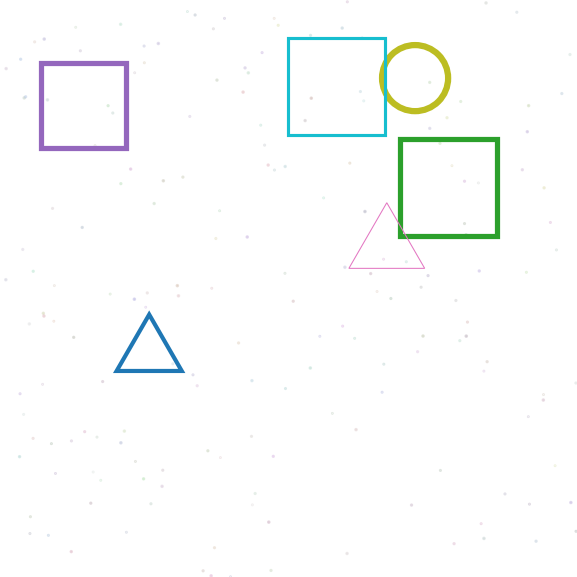[{"shape": "triangle", "thickness": 2, "radius": 0.33, "center": [0.258, 0.389]}, {"shape": "square", "thickness": 2.5, "radius": 0.42, "center": [0.776, 0.674]}, {"shape": "square", "thickness": 2.5, "radius": 0.37, "center": [0.145, 0.816]}, {"shape": "triangle", "thickness": 0.5, "radius": 0.38, "center": [0.67, 0.572]}, {"shape": "circle", "thickness": 3, "radius": 0.29, "center": [0.719, 0.864]}, {"shape": "square", "thickness": 1.5, "radius": 0.42, "center": [0.583, 0.85]}]